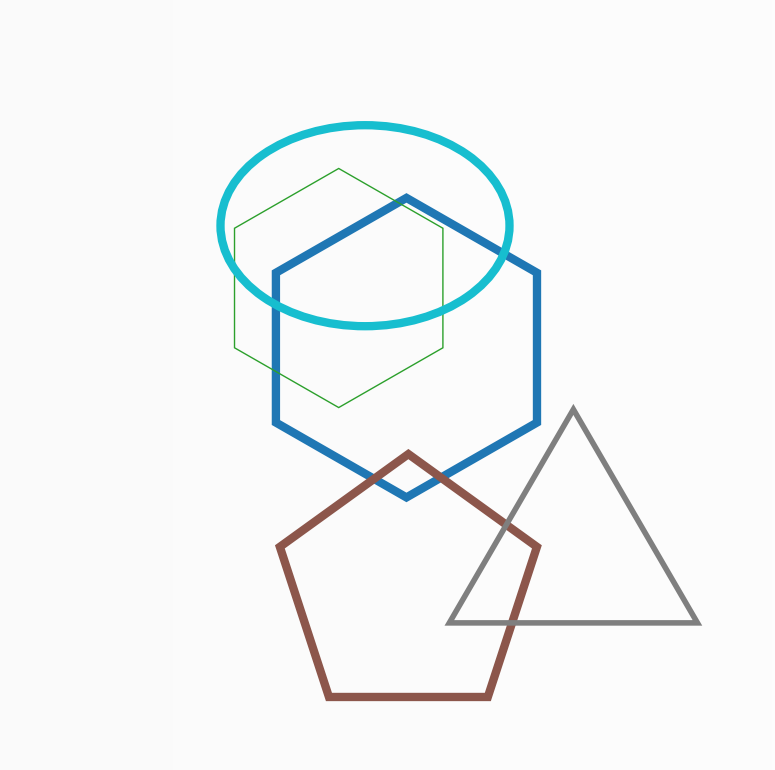[{"shape": "hexagon", "thickness": 3, "radius": 0.97, "center": [0.524, 0.548]}, {"shape": "hexagon", "thickness": 0.5, "radius": 0.78, "center": [0.437, 0.626]}, {"shape": "pentagon", "thickness": 3, "radius": 0.87, "center": [0.527, 0.236]}, {"shape": "triangle", "thickness": 2, "radius": 0.92, "center": [0.74, 0.283]}, {"shape": "oval", "thickness": 3, "radius": 0.93, "center": [0.471, 0.707]}]